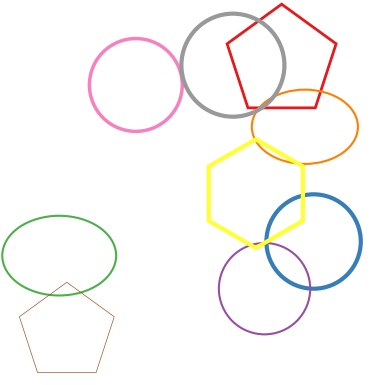[{"shape": "pentagon", "thickness": 2, "radius": 0.74, "center": [0.731, 0.84]}, {"shape": "circle", "thickness": 3, "radius": 0.61, "center": [0.815, 0.373]}, {"shape": "oval", "thickness": 1.5, "radius": 0.74, "center": [0.154, 0.336]}, {"shape": "circle", "thickness": 1.5, "radius": 0.59, "center": [0.687, 0.25]}, {"shape": "oval", "thickness": 1.5, "radius": 0.69, "center": [0.792, 0.671]}, {"shape": "hexagon", "thickness": 3, "radius": 0.71, "center": [0.665, 0.497]}, {"shape": "pentagon", "thickness": 0.5, "radius": 0.65, "center": [0.174, 0.137]}, {"shape": "circle", "thickness": 2.5, "radius": 0.6, "center": [0.353, 0.779]}, {"shape": "circle", "thickness": 3, "radius": 0.67, "center": [0.605, 0.831]}]